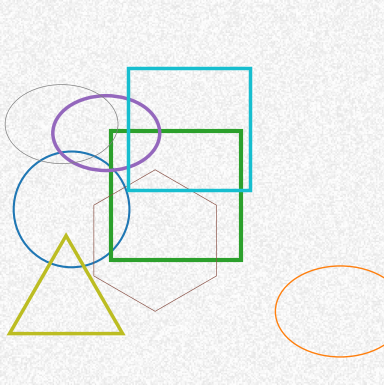[{"shape": "circle", "thickness": 1.5, "radius": 0.75, "center": [0.186, 0.456]}, {"shape": "oval", "thickness": 1, "radius": 0.84, "center": [0.884, 0.191]}, {"shape": "square", "thickness": 3, "radius": 0.84, "center": [0.457, 0.492]}, {"shape": "oval", "thickness": 2.5, "radius": 0.69, "center": [0.276, 0.654]}, {"shape": "hexagon", "thickness": 0.5, "radius": 0.92, "center": [0.403, 0.375]}, {"shape": "oval", "thickness": 0.5, "radius": 0.73, "center": [0.16, 0.678]}, {"shape": "triangle", "thickness": 2.5, "radius": 0.85, "center": [0.172, 0.218]}, {"shape": "square", "thickness": 2.5, "radius": 0.79, "center": [0.492, 0.666]}]